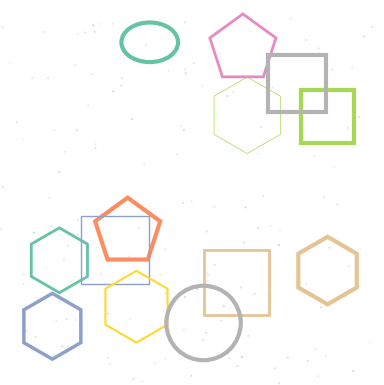[{"shape": "hexagon", "thickness": 2, "radius": 0.42, "center": [0.154, 0.324]}, {"shape": "oval", "thickness": 3, "radius": 0.37, "center": [0.389, 0.89]}, {"shape": "pentagon", "thickness": 3, "radius": 0.44, "center": [0.332, 0.398]}, {"shape": "square", "thickness": 1, "radius": 0.44, "center": [0.299, 0.351]}, {"shape": "hexagon", "thickness": 2.5, "radius": 0.43, "center": [0.136, 0.153]}, {"shape": "pentagon", "thickness": 2, "radius": 0.45, "center": [0.631, 0.873]}, {"shape": "square", "thickness": 3, "radius": 0.35, "center": [0.851, 0.697]}, {"shape": "hexagon", "thickness": 0.5, "radius": 0.5, "center": [0.642, 0.701]}, {"shape": "hexagon", "thickness": 1.5, "radius": 0.47, "center": [0.354, 0.203]}, {"shape": "hexagon", "thickness": 3, "radius": 0.44, "center": [0.851, 0.297]}, {"shape": "square", "thickness": 2, "radius": 0.42, "center": [0.615, 0.266]}, {"shape": "square", "thickness": 3, "radius": 0.37, "center": [0.772, 0.782]}, {"shape": "circle", "thickness": 3, "radius": 0.48, "center": [0.529, 0.161]}]